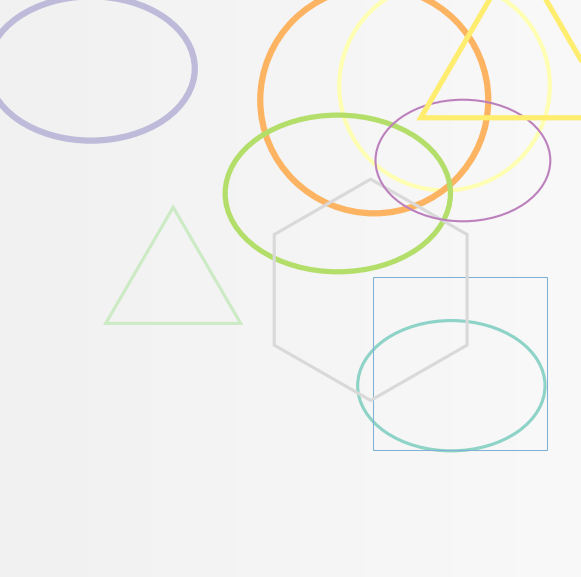[{"shape": "oval", "thickness": 1.5, "radius": 0.81, "center": [0.776, 0.331]}, {"shape": "circle", "thickness": 2, "radius": 0.91, "center": [0.765, 0.851]}, {"shape": "oval", "thickness": 3, "radius": 0.89, "center": [0.157, 0.881]}, {"shape": "square", "thickness": 0.5, "radius": 0.75, "center": [0.791, 0.37]}, {"shape": "circle", "thickness": 3, "radius": 0.98, "center": [0.644, 0.826]}, {"shape": "oval", "thickness": 2.5, "radius": 0.97, "center": [0.581, 0.664]}, {"shape": "hexagon", "thickness": 1.5, "radius": 0.96, "center": [0.638, 0.497]}, {"shape": "oval", "thickness": 1, "radius": 0.75, "center": [0.796, 0.721]}, {"shape": "triangle", "thickness": 1.5, "radius": 0.67, "center": [0.298, 0.506]}, {"shape": "triangle", "thickness": 2.5, "radius": 0.96, "center": [0.891, 0.891]}]